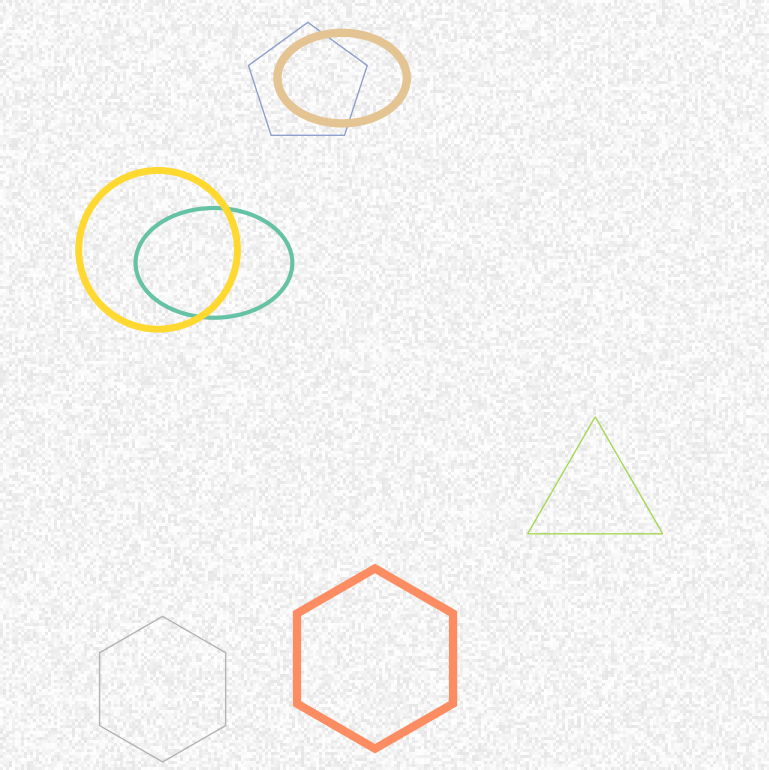[{"shape": "oval", "thickness": 1.5, "radius": 0.51, "center": [0.278, 0.659]}, {"shape": "hexagon", "thickness": 3, "radius": 0.59, "center": [0.487, 0.145]}, {"shape": "pentagon", "thickness": 0.5, "radius": 0.41, "center": [0.4, 0.89]}, {"shape": "triangle", "thickness": 0.5, "radius": 0.51, "center": [0.773, 0.357]}, {"shape": "circle", "thickness": 2.5, "radius": 0.52, "center": [0.205, 0.676]}, {"shape": "oval", "thickness": 3, "radius": 0.42, "center": [0.444, 0.899]}, {"shape": "hexagon", "thickness": 0.5, "radius": 0.47, "center": [0.211, 0.105]}]